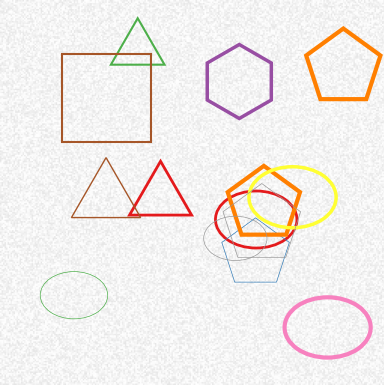[{"shape": "triangle", "thickness": 2, "radius": 0.47, "center": [0.417, 0.488]}, {"shape": "oval", "thickness": 2, "radius": 0.53, "center": [0.665, 0.43]}, {"shape": "pentagon", "thickness": 0.5, "radius": 0.46, "center": [0.664, 0.342]}, {"shape": "triangle", "thickness": 1.5, "radius": 0.4, "center": [0.358, 0.872]}, {"shape": "oval", "thickness": 0.5, "radius": 0.44, "center": [0.192, 0.233]}, {"shape": "hexagon", "thickness": 2.5, "radius": 0.48, "center": [0.621, 0.788]}, {"shape": "pentagon", "thickness": 3, "radius": 0.51, "center": [0.892, 0.825]}, {"shape": "pentagon", "thickness": 3, "radius": 0.49, "center": [0.685, 0.47]}, {"shape": "oval", "thickness": 2.5, "radius": 0.57, "center": [0.76, 0.488]}, {"shape": "square", "thickness": 1.5, "radius": 0.58, "center": [0.277, 0.745]}, {"shape": "triangle", "thickness": 1, "radius": 0.52, "center": [0.275, 0.487]}, {"shape": "oval", "thickness": 3, "radius": 0.56, "center": [0.851, 0.15]}, {"shape": "pentagon", "thickness": 0.5, "radius": 0.53, "center": [0.68, 0.417]}, {"shape": "oval", "thickness": 0.5, "radius": 0.41, "center": [0.611, 0.381]}]